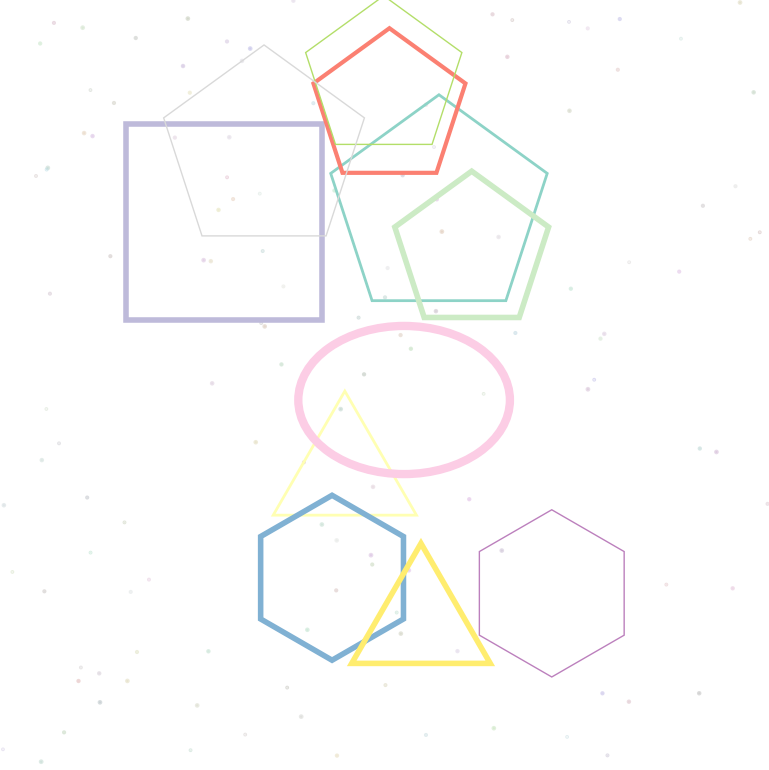[{"shape": "pentagon", "thickness": 1, "radius": 0.74, "center": [0.57, 0.729]}, {"shape": "triangle", "thickness": 1, "radius": 0.54, "center": [0.448, 0.385]}, {"shape": "square", "thickness": 2, "radius": 0.64, "center": [0.291, 0.712]}, {"shape": "pentagon", "thickness": 1.5, "radius": 0.52, "center": [0.506, 0.86]}, {"shape": "hexagon", "thickness": 2, "radius": 0.54, "center": [0.431, 0.25]}, {"shape": "pentagon", "thickness": 0.5, "radius": 0.53, "center": [0.498, 0.899]}, {"shape": "oval", "thickness": 3, "radius": 0.69, "center": [0.525, 0.481]}, {"shape": "pentagon", "thickness": 0.5, "radius": 0.69, "center": [0.343, 0.805]}, {"shape": "hexagon", "thickness": 0.5, "radius": 0.54, "center": [0.717, 0.229]}, {"shape": "pentagon", "thickness": 2, "radius": 0.53, "center": [0.613, 0.673]}, {"shape": "triangle", "thickness": 2, "radius": 0.52, "center": [0.547, 0.19]}]